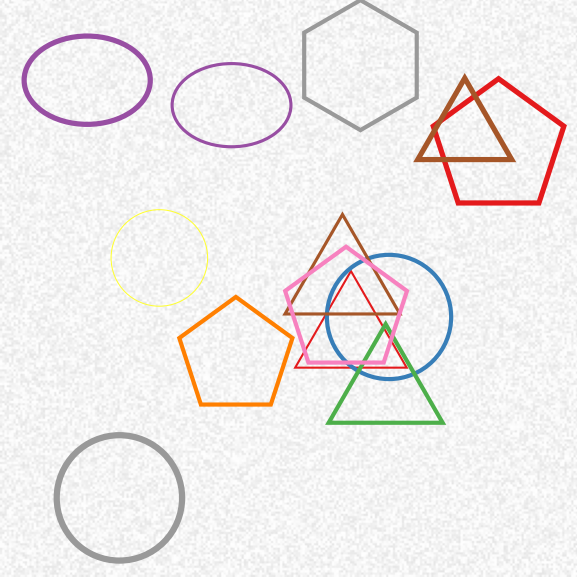[{"shape": "triangle", "thickness": 1, "radius": 0.56, "center": [0.608, 0.418]}, {"shape": "pentagon", "thickness": 2.5, "radius": 0.59, "center": [0.863, 0.744]}, {"shape": "circle", "thickness": 2, "radius": 0.54, "center": [0.674, 0.45]}, {"shape": "triangle", "thickness": 2, "radius": 0.57, "center": [0.668, 0.324]}, {"shape": "oval", "thickness": 1.5, "radius": 0.51, "center": [0.401, 0.817]}, {"shape": "oval", "thickness": 2.5, "radius": 0.55, "center": [0.151, 0.86]}, {"shape": "pentagon", "thickness": 2, "radius": 0.51, "center": [0.408, 0.382]}, {"shape": "circle", "thickness": 0.5, "radius": 0.42, "center": [0.276, 0.552]}, {"shape": "triangle", "thickness": 2.5, "radius": 0.47, "center": [0.805, 0.77]}, {"shape": "triangle", "thickness": 1.5, "radius": 0.57, "center": [0.593, 0.513]}, {"shape": "pentagon", "thickness": 2, "radius": 0.55, "center": [0.599, 0.461]}, {"shape": "circle", "thickness": 3, "radius": 0.54, "center": [0.207, 0.137]}, {"shape": "hexagon", "thickness": 2, "radius": 0.56, "center": [0.624, 0.886]}]